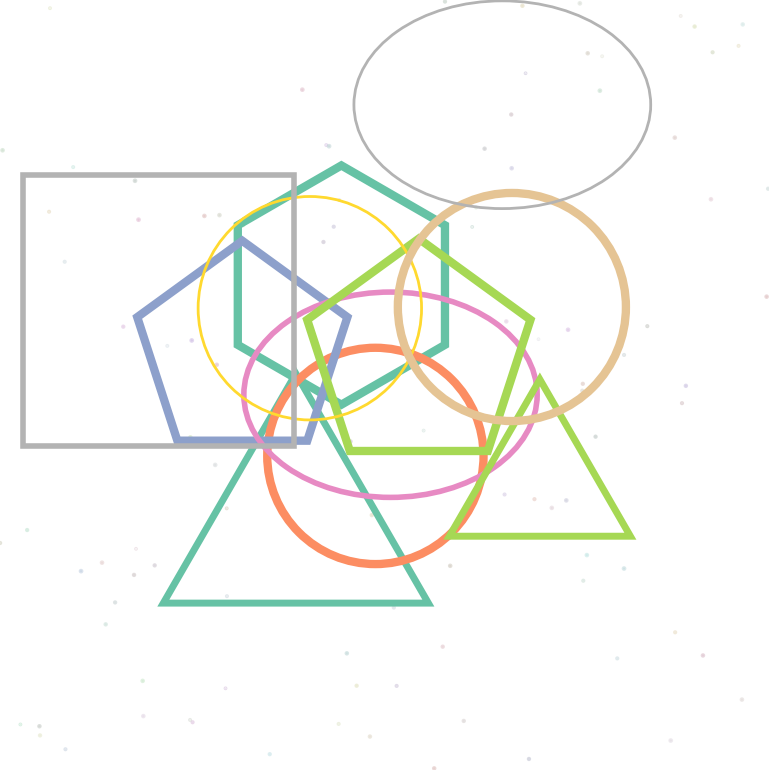[{"shape": "triangle", "thickness": 2.5, "radius": 0.99, "center": [0.384, 0.316]}, {"shape": "hexagon", "thickness": 3, "radius": 0.78, "center": [0.443, 0.63]}, {"shape": "circle", "thickness": 3, "radius": 0.7, "center": [0.488, 0.408]}, {"shape": "pentagon", "thickness": 3, "radius": 0.72, "center": [0.315, 0.544]}, {"shape": "oval", "thickness": 2, "radius": 0.95, "center": [0.507, 0.487]}, {"shape": "triangle", "thickness": 2.5, "radius": 0.68, "center": [0.701, 0.371]}, {"shape": "pentagon", "thickness": 3, "radius": 0.76, "center": [0.544, 0.538]}, {"shape": "circle", "thickness": 1, "radius": 0.73, "center": [0.402, 0.6]}, {"shape": "circle", "thickness": 3, "radius": 0.74, "center": [0.665, 0.601]}, {"shape": "square", "thickness": 2, "radius": 0.88, "center": [0.205, 0.596]}, {"shape": "oval", "thickness": 1, "radius": 0.96, "center": [0.652, 0.864]}]